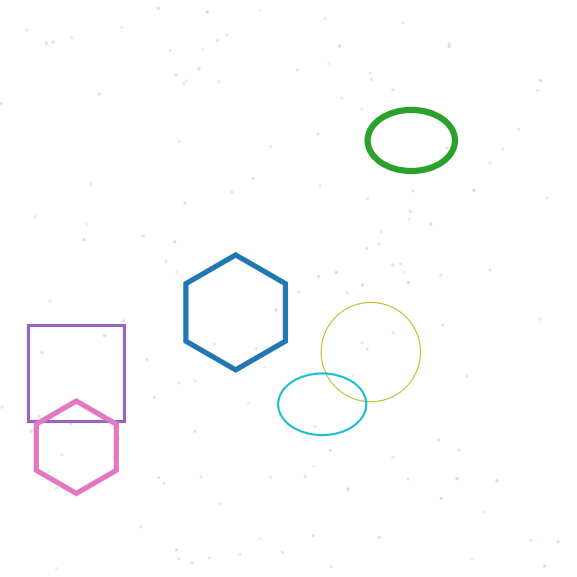[{"shape": "hexagon", "thickness": 2.5, "radius": 0.5, "center": [0.408, 0.458]}, {"shape": "oval", "thickness": 3, "radius": 0.38, "center": [0.712, 0.756]}, {"shape": "square", "thickness": 1.5, "radius": 0.41, "center": [0.132, 0.353]}, {"shape": "hexagon", "thickness": 2.5, "radius": 0.4, "center": [0.132, 0.225]}, {"shape": "circle", "thickness": 0.5, "radius": 0.43, "center": [0.642, 0.389]}, {"shape": "oval", "thickness": 1, "radius": 0.38, "center": [0.558, 0.299]}]